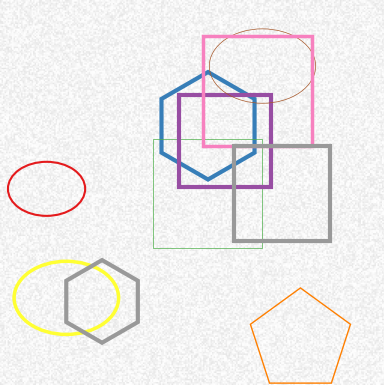[{"shape": "oval", "thickness": 1.5, "radius": 0.5, "center": [0.121, 0.51]}, {"shape": "hexagon", "thickness": 3, "radius": 0.7, "center": [0.54, 0.673]}, {"shape": "square", "thickness": 0.5, "radius": 0.71, "center": [0.538, 0.497]}, {"shape": "square", "thickness": 3, "radius": 0.6, "center": [0.585, 0.634]}, {"shape": "pentagon", "thickness": 1, "radius": 0.68, "center": [0.78, 0.115]}, {"shape": "oval", "thickness": 2.5, "radius": 0.68, "center": [0.172, 0.226]}, {"shape": "oval", "thickness": 0.5, "radius": 0.69, "center": [0.682, 0.828]}, {"shape": "square", "thickness": 2.5, "radius": 0.71, "center": [0.669, 0.764]}, {"shape": "hexagon", "thickness": 3, "radius": 0.54, "center": [0.265, 0.217]}, {"shape": "square", "thickness": 3, "radius": 0.62, "center": [0.732, 0.498]}]